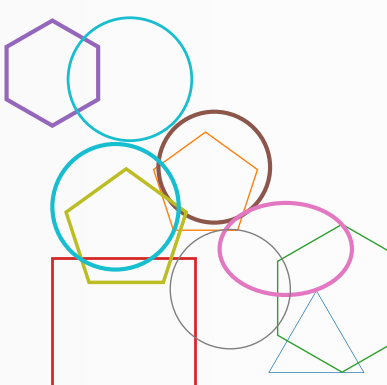[{"shape": "triangle", "thickness": 0.5, "radius": 0.71, "center": [0.816, 0.103]}, {"shape": "pentagon", "thickness": 1, "radius": 0.7, "center": [0.53, 0.516]}, {"shape": "hexagon", "thickness": 1, "radius": 0.96, "center": [0.883, 0.225]}, {"shape": "square", "thickness": 2, "radius": 0.92, "center": [0.319, 0.146]}, {"shape": "hexagon", "thickness": 3, "radius": 0.68, "center": [0.135, 0.81]}, {"shape": "circle", "thickness": 3, "radius": 0.72, "center": [0.553, 0.566]}, {"shape": "oval", "thickness": 3, "radius": 0.85, "center": [0.737, 0.353]}, {"shape": "circle", "thickness": 1, "radius": 0.77, "center": [0.594, 0.249]}, {"shape": "pentagon", "thickness": 2.5, "radius": 0.82, "center": [0.326, 0.398]}, {"shape": "circle", "thickness": 2, "radius": 0.8, "center": [0.335, 0.794]}, {"shape": "circle", "thickness": 3, "radius": 0.82, "center": [0.298, 0.463]}]